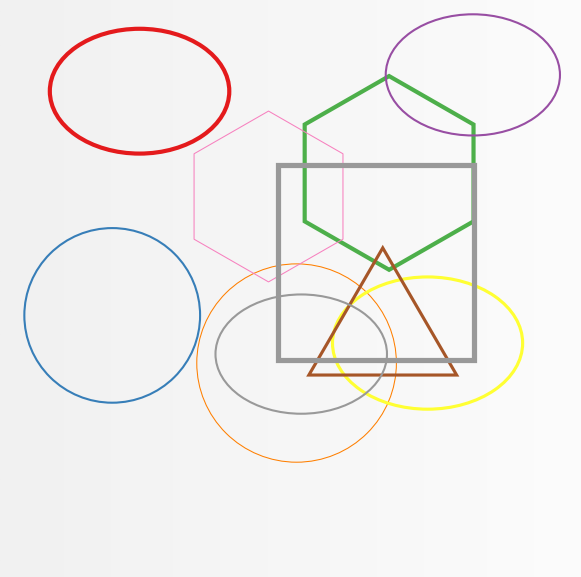[{"shape": "oval", "thickness": 2, "radius": 0.77, "center": [0.24, 0.841]}, {"shape": "circle", "thickness": 1, "radius": 0.76, "center": [0.193, 0.453]}, {"shape": "hexagon", "thickness": 2, "radius": 0.84, "center": [0.669, 0.7]}, {"shape": "oval", "thickness": 1, "radius": 0.75, "center": [0.813, 0.869]}, {"shape": "circle", "thickness": 0.5, "radius": 0.86, "center": [0.51, 0.37]}, {"shape": "oval", "thickness": 1.5, "radius": 0.82, "center": [0.736, 0.405]}, {"shape": "triangle", "thickness": 1.5, "radius": 0.73, "center": [0.658, 0.423]}, {"shape": "hexagon", "thickness": 0.5, "radius": 0.74, "center": [0.462, 0.659]}, {"shape": "square", "thickness": 2.5, "radius": 0.84, "center": [0.647, 0.545]}, {"shape": "oval", "thickness": 1, "radius": 0.74, "center": [0.518, 0.386]}]